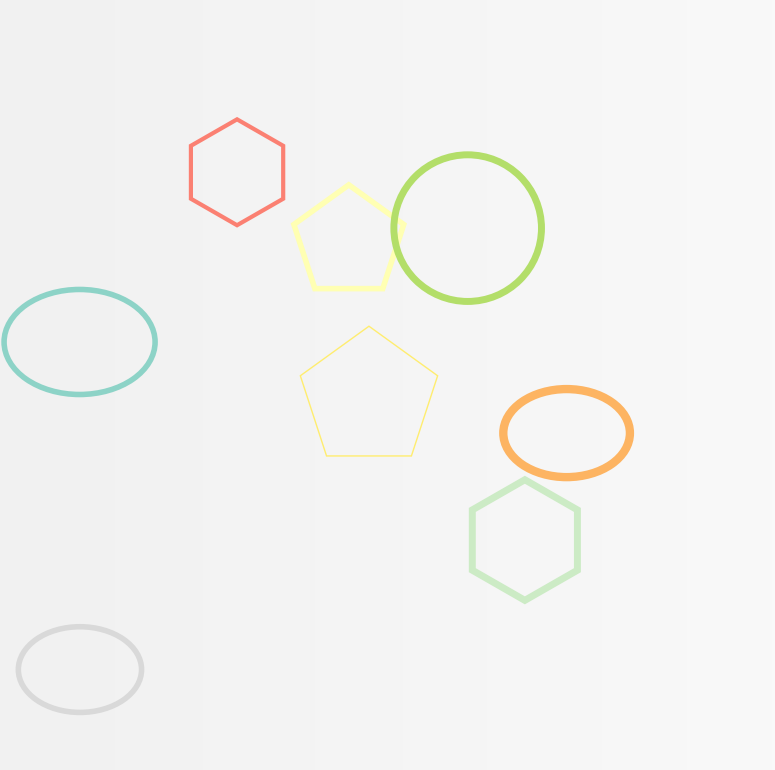[{"shape": "oval", "thickness": 2, "radius": 0.49, "center": [0.103, 0.556]}, {"shape": "pentagon", "thickness": 2, "radius": 0.37, "center": [0.45, 0.685]}, {"shape": "hexagon", "thickness": 1.5, "radius": 0.34, "center": [0.306, 0.776]}, {"shape": "oval", "thickness": 3, "radius": 0.41, "center": [0.731, 0.438]}, {"shape": "circle", "thickness": 2.5, "radius": 0.48, "center": [0.603, 0.704]}, {"shape": "oval", "thickness": 2, "radius": 0.4, "center": [0.103, 0.13]}, {"shape": "hexagon", "thickness": 2.5, "radius": 0.39, "center": [0.677, 0.299]}, {"shape": "pentagon", "thickness": 0.5, "radius": 0.47, "center": [0.476, 0.483]}]